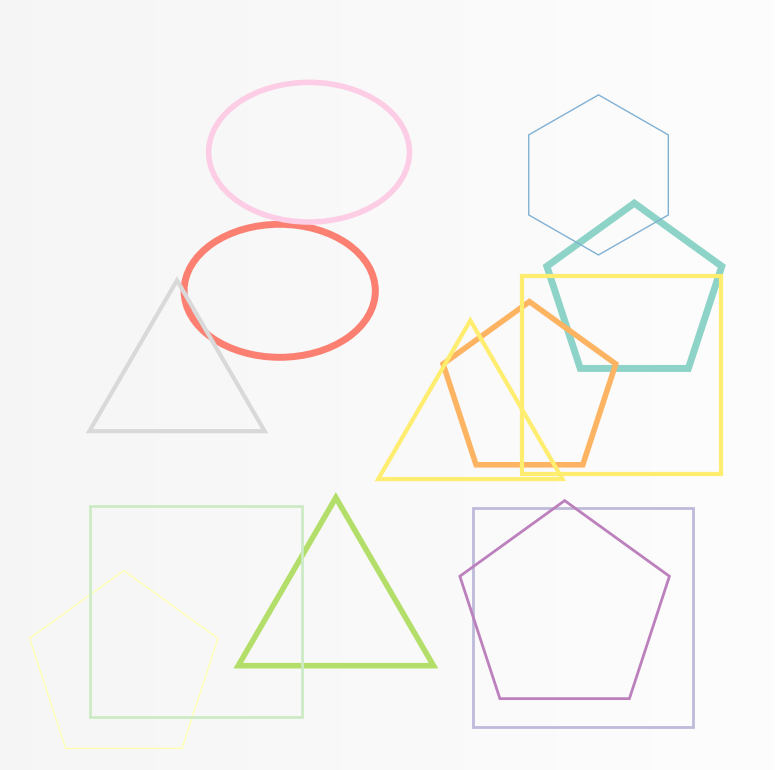[{"shape": "pentagon", "thickness": 2.5, "radius": 0.59, "center": [0.818, 0.618]}, {"shape": "pentagon", "thickness": 0.5, "radius": 0.64, "center": [0.16, 0.131]}, {"shape": "square", "thickness": 1, "radius": 0.71, "center": [0.752, 0.198]}, {"shape": "oval", "thickness": 2.5, "radius": 0.62, "center": [0.361, 0.622]}, {"shape": "hexagon", "thickness": 0.5, "radius": 0.52, "center": [0.772, 0.773]}, {"shape": "pentagon", "thickness": 2, "radius": 0.59, "center": [0.683, 0.491]}, {"shape": "triangle", "thickness": 2, "radius": 0.73, "center": [0.433, 0.208]}, {"shape": "oval", "thickness": 2, "radius": 0.65, "center": [0.399, 0.802]}, {"shape": "triangle", "thickness": 1.5, "radius": 0.65, "center": [0.228, 0.505]}, {"shape": "pentagon", "thickness": 1, "radius": 0.71, "center": [0.729, 0.208]}, {"shape": "square", "thickness": 1, "radius": 0.68, "center": [0.253, 0.205]}, {"shape": "square", "thickness": 1.5, "radius": 0.64, "center": [0.802, 0.513]}, {"shape": "triangle", "thickness": 1.5, "radius": 0.69, "center": [0.607, 0.447]}]